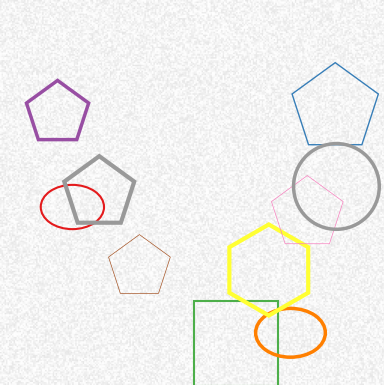[{"shape": "oval", "thickness": 1.5, "radius": 0.41, "center": [0.188, 0.462]}, {"shape": "pentagon", "thickness": 1, "radius": 0.59, "center": [0.871, 0.719]}, {"shape": "square", "thickness": 1.5, "radius": 0.55, "center": [0.613, 0.108]}, {"shape": "pentagon", "thickness": 2.5, "radius": 0.42, "center": [0.15, 0.706]}, {"shape": "oval", "thickness": 2.5, "radius": 0.45, "center": [0.755, 0.136]}, {"shape": "hexagon", "thickness": 3, "radius": 0.59, "center": [0.698, 0.299]}, {"shape": "pentagon", "thickness": 0.5, "radius": 0.42, "center": [0.362, 0.306]}, {"shape": "pentagon", "thickness": 0.5, "radius": 0.49, "center": [0.798, 0.446]}, {"shape": "circle", "thickness": 2.5, "radius": 0.56, "center": [0.874, 0.516]}, {"shape": "pentagon", "thickness": 3, "radius": 0.48, "center": [0.258, 0.499]}]